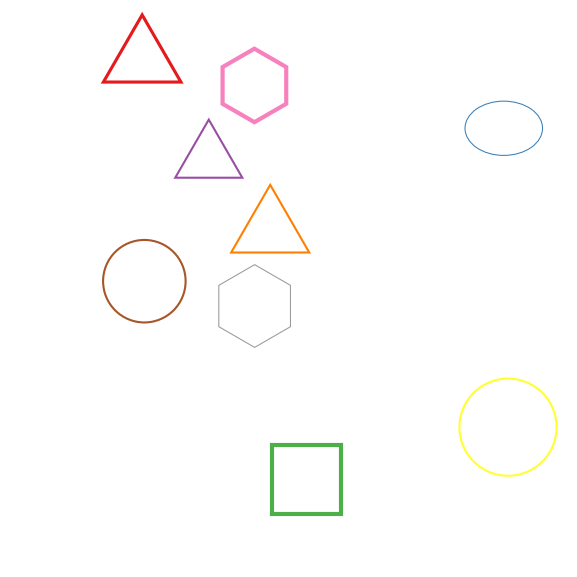[{"shape": "triangle", "thickness": 1.5, "radius": 0.39, "center": [0.246, 0.896]}, {"shape": "oval", "thickness": 0.5, "radius": 0.34, "center": [0.872, 0.777]}, {"shape": "square", "thickness": 2, "radius": 0.3, "center": [0.53, 0.169]}, {"shape": "triangle", "thickness": 1, "radius": 0.34, "center": [0.362, 0.725]}, {"shape": "triangle", "thickness": 1, "radius": 0.39, "center": [0.468, 0.601]}, {"shape": "circle", "thickness": 1, "radius": 0.42, "center": [0.88, 0.259]}, {"shape": "circle", "thickness": 1, "radius": 0.36, "center": [0.25, 0.512]}, {"shape": "hexagon", "thickness": 2, "radius": 0.32, "center": [0.441, 0.851]}, {"shape": "hexagon", "thickness": 0.5, "radius": 0.36, "center": [0.441, 0.469]}]